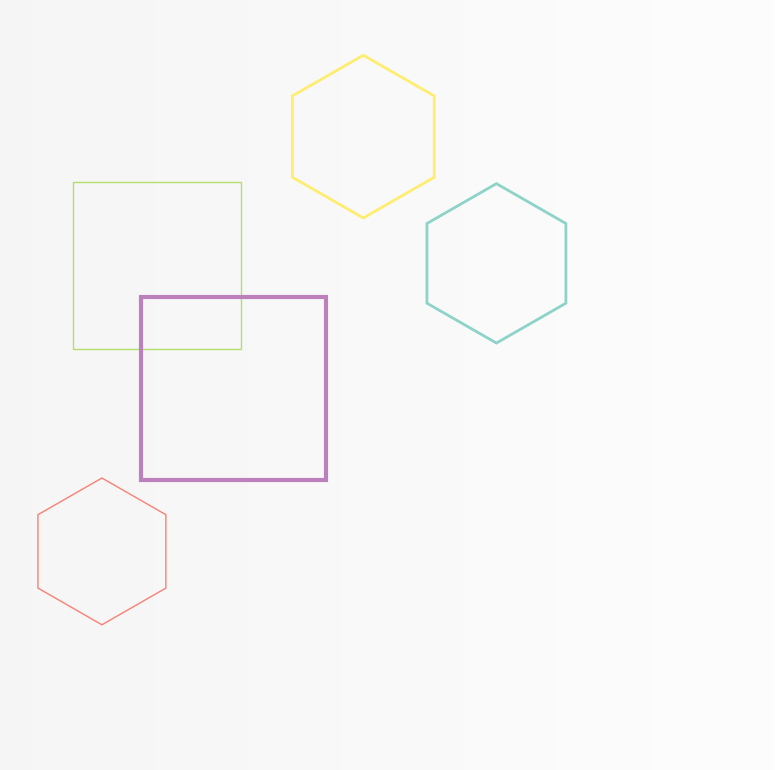[{"shape": "hexagon", "thickness": 1, "radius": 0.52, "center": [0.641, 0.658]}, {"shape": "hexagon", "thickness": 0.5, "radius": 0.48, "center": [0.131, 0.284]}, {"shape": "square", "thickness": 0.5, "radius": 0.54, "center": [0.202, 0.655]}, {"shape": "square", "thickness": 1.5, "radius": 0.6, "center": [0.301, 0.495]}, {"shape": "hexagon", "thickness": 1, "radius": 0.53, "center": [0.469, 0.823]}]